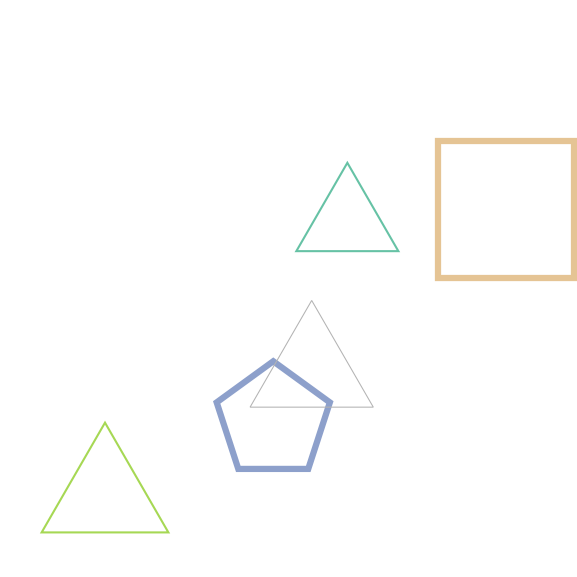[{"shape": "triangle", "thickness": 1, "radius": 0.51, "center": [0.601, 0.615]}, {"shape": "pentagon", "thickness": 3, "radius": 0.52, "center": [0.473, 0.271]}, {"shape": "triangle", "thickness": 1, "radius": 0.63, "center": [0.182, 0.141]}, {"shape": "square", "thickness": 3, "radius": 0.59, "center": [0.876, 0.636]}, {"shape": "triangle", "thickness": 0.5, "radius": 0.62, "center": [0.54, 0.356]}]